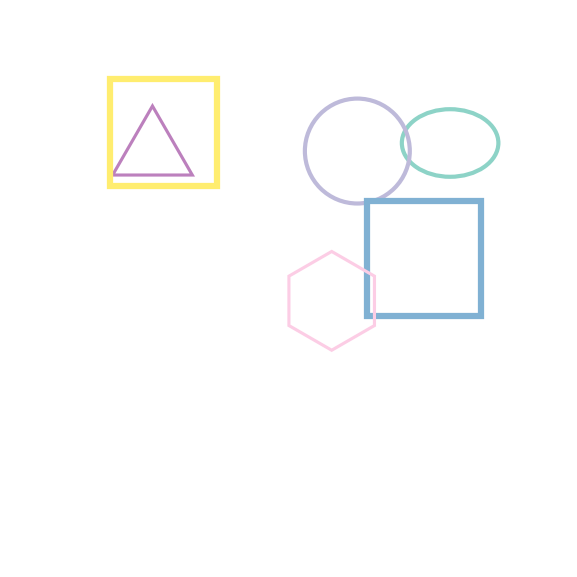[{"shape": "oval", "thickness": 2, "radius": 0.42, "center": [0.779, 0.752]}, {"shape": "circle", "thickness": 2, "radius": 0.45, "center": [0.619, 0.738]}, {"shape": "square", "thickness": 3, "radius": 0.49, "center": [0.735, 0.551]}, {"shape": "hexagon", "thickness": 1.5, "radius": 0.43, "center": [0.574, 0.478]}, {"shape": "triangle", "thickness": 1.5, "radius": 0.4, "center": [0.264, 0.736]}, {"shape": "square", "thickness": 3, "radius": 0.46, "center": [0.283, 0.769]}]